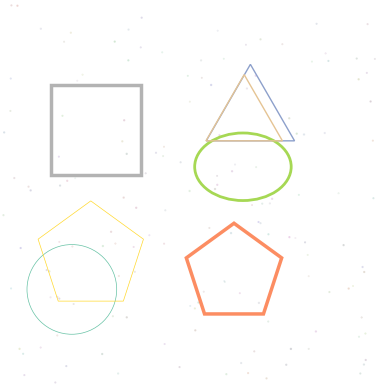[{"shape": "circle", "thickness": 0.5, "radius": 0.58, "center": [0.187, 0.248]}, {"shape": "pentagon", "thickness": 2.5, "radius": 0.65, "center": [0.608, 0.29]}, {"shape": "triangle", "thickness": 1, "radius": 0.66, "center": [0.65, 0.7]}, {"shape": "oval", "thickness": 2, "radius": 0.63, "center": [0.631, 0.567]}, {"shape": "pentagon", "thickness": 0.5, "radius": 0.72, "center": [0.236, 0.334]}, {"shape": "triangle", "thickness": 1, "radius": 0.57, "center": [0.634, 0.691]}, {"shape": "square", "thickness": 2.5, "radius": 0.58, "center": [0.25, 0.662]}]